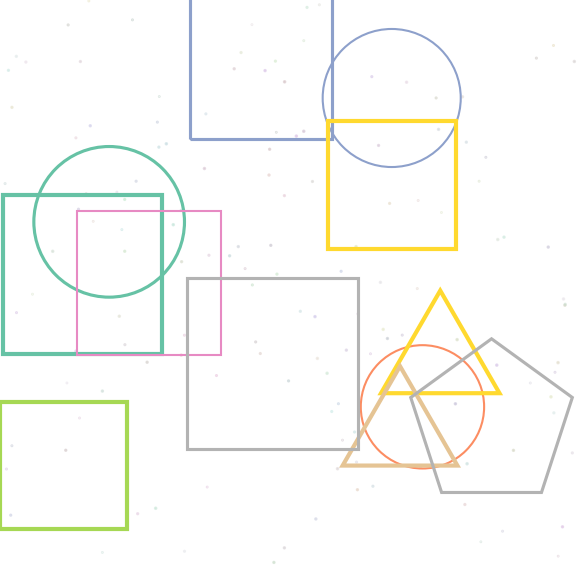[{"shape": "square", "thickness": 2, "radius": 0.69, "center": [0.143, 0.525]}, {"shape": "circle", "thickness": 1.5, "radius": 0.65, "center": [0.189, 0.615]}, {"shape": "circle", "thickness": 1, "radius": 0.53, "center": [0.732, 0.295]}, {"shape": "square", "thickness": 1.5, "radius": 0.61, "center": [0.452, 0.881]}, {"shape": "circle", "thickness": 1, "radius": 0.6, "center": [0.678, 0.829]}, {"shape": "square", "thickness": 1, "radius": 0.62, "center": [0.257, 0.509]}, {"shape": "square", "thickness": 2, "radius": 0.55, "center": [0.111, 0.193]}, {"shape": "square", "thickness": 2, "radius": 0.55, "center": [0.679, 0.678]}, {"shape": "triangle", "thickness": 2, "radius": 0.59, "center": [0.762, 0.377]}, {"shape": "triangle", "thickness": 2, "radius": 0.57, "center": [0.693, 0.25]}, {"shape": "pentagon", "thickness": 1.5, "radius": 0.74, "center": [0.851, 0.265]}, {"shape": "square", "thickness": 1.5, "radius": 0.74, "center": [0.472, 0.37]}]